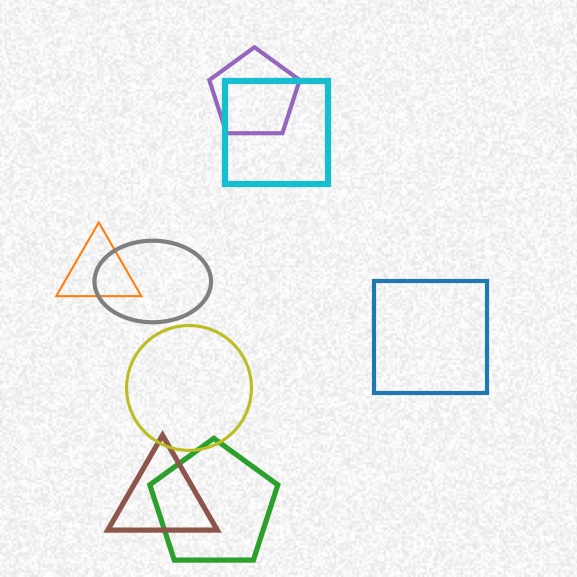[{"shape": "square", "thickness": 2, "radius": 0.49, "center": [0.746, 0.416]}, {"shape": "triangle", "thickness": 1, "radius": 0.43, "center": [0.171, 0.529]}, {"shape": "pentagon", "thickness": 2.5, "radius": 0.58, "center": [0.37, 0.124]}, {"shape": "pentagon", "thickness": 2, "radius": 0.41, "center": [0.441, 0.835]}, {"shape": "triangle", "thickness": 2.5, "radius": 0.55, "center": [0.281, 0.136]}, {"shape": "oval", "thickness": 2, "radius": 0.5, "center": [0.265, 0.512]}, {"shape": "circle", "thickness": 1.5, "radius": 0.54, "center": [0.327, 0.327]}, {"shape": "square", "thickness": 3, "radius": 0.45, "center": [0.478, 0.77]}]